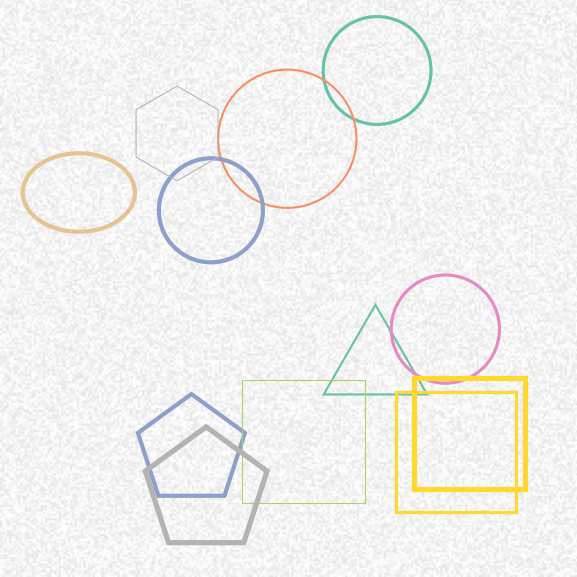[{"shape": "triangle", "thickness": 1, "radius": 0.52, "center": [0.65, 0.368]}, {"shape": "circle", "thickness": 1.5, "radius": 0.47, "center": [0.653, 0.877]}, {"shape": "circle", "thickness": 1, "radius": 0.6, "center": [0.498, 0.759]}, {"shape": "circle", "thickness": 2, "radius": 0.45, "center": [0.365, 0.635]}, {"shape": "pentagon", "thickness": 2, "radius": 0.49, "center": [0.331, 0.219]}, {"shape": "circle", "thickness": 1.5, "radius": 0.47, "center": [0.771, 0.429]}, {"shape": "square", "thickness": 0.5, "radius": 0.53, "center": [0.525, 0.235]}, {"shape": "square", "thickness": 2.5, "radius": 0.48, "center": [0.813, 0.248]}, {"shape": "square", "thickness": 1.5, "radius": 0.52, "center": [0.789, 0.216]}, {"shape": "oval", "thickness": 2, "radius": 0.49, "center": [0.137, 0.666]}, {"shape": "pentagon", "thickness": 2.5, "radius": 0.55, "center": [0.357, 0.149]}, {"shape": "hexagon", "thickness": 0.5, "radius": 0.41, "center": [0.307, 0.768]}]